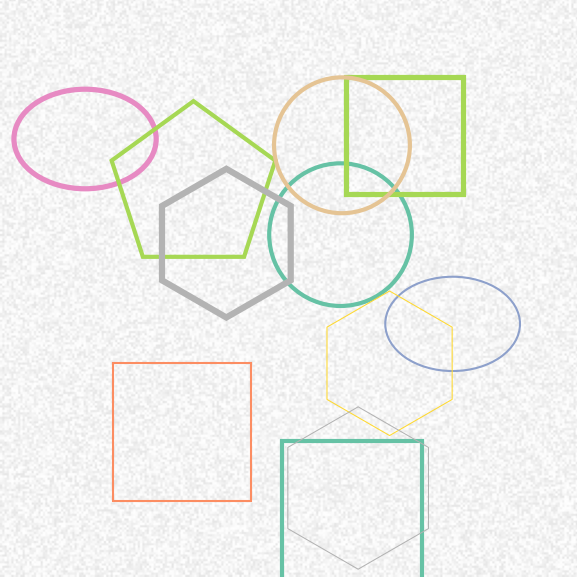[{"shape": "square", "thickness": 2, "radius": 0.61, "center": [0.609, 0.114]}, {"shape": "circle", "thickness": 2, "radius": 0.62, "center": [0.59, 0.593]}, {"shape": "square", "thickness": 1, "radius": 0.6, "center": [0.315, 0.251]}, {"shape": "oval", "thickness": 1, "radius": 0.58, "center": [0.784, 0.438]}, {"shape": "oval", "thickness": 2.5, "radius": 0.62, "center": [0.147, 0.758]}, {"shape": "square", "thickness": 2.5, "radius": 0.51, "center": [0.701, 0.764]}, {"shape": "pentagon", "thickness": 2, "radius": 0.75, "center": [0.335, 0.675]}, {"shape": "hexagon", "thickness": 0.5, "radius": 0.63, "center": [0.675, 0.37]}, {"shape": "circle", "thickness": 2, "radius": 0.59, "center": [0.592, 0.748]}, {"shape": "hexagon", "thickness": 0.5, "radius": 0.7, "center": [0.62, 0.154]}, {"shape": "hexagon", "thickness": 3, "radius": 0.64, "center": [0.392, 0.578]}]